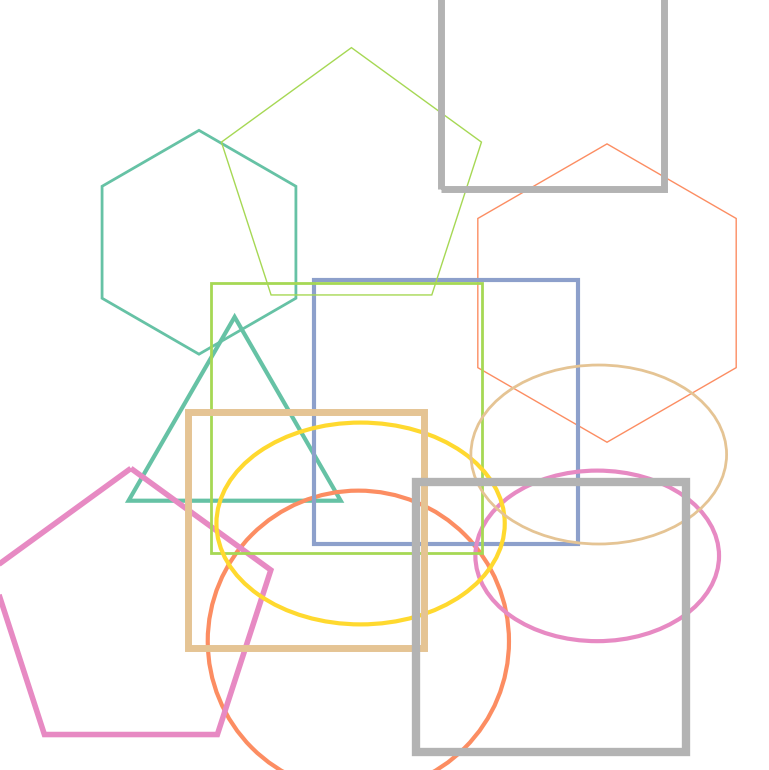[{"shape": "triangle", "thickness": 1.5, "radius": 0.8, "center": [0.305, 0.429]}, {"shape": "hexagon", "thickness": 1, "radius": 0.73, "center": [0.258, 0.685]}, {"shape": "circle", "thickness": 1.5, "radius": 0.98, "center": [0.465, 0.167]}, {"shape": "hexagon", "thickness": 0.5, "radius": 0.97, "center": [0.788, 0.619]}, {"shape": "square", "thickness": 1.5, "radius": 0.86, "center": [0.579, 0.465]}, {"shape": "pentagon", "thickness": 2, "radius": 0.96, "center": [0.17, 0.201]}, {"shape": "oval", "thickness": 1.5, "radius": 0.79, "center": [0.776, 0.278]}, {"shape": "pentagon", "thickness": 0.5, "radius": 0.89, "center": [0.456, 0.761]}, {"shape": "square", "thickness": 1, "radius": 0.88, "center": [0.45, 0.457]}, {"shape": "oval", "thickness": 1.5, "radius": 0.94, "center": [0.468, 0.32]}, {"shape": "square", "thickness": 2.5, "radius": 0.77, "center": [0.398, 0.312]}, {"shape": "oval", "thickness": 1, "radius": 0.83, "center": [0.778, 0.41]}, {"shape": "square", "thickness": 3, "radius": 0.88, "center": [0.716, 0.199]}, {"shape": "square", "thickness": 2.5, "radius": 0.72, "center": [0.717, 0.9]}]